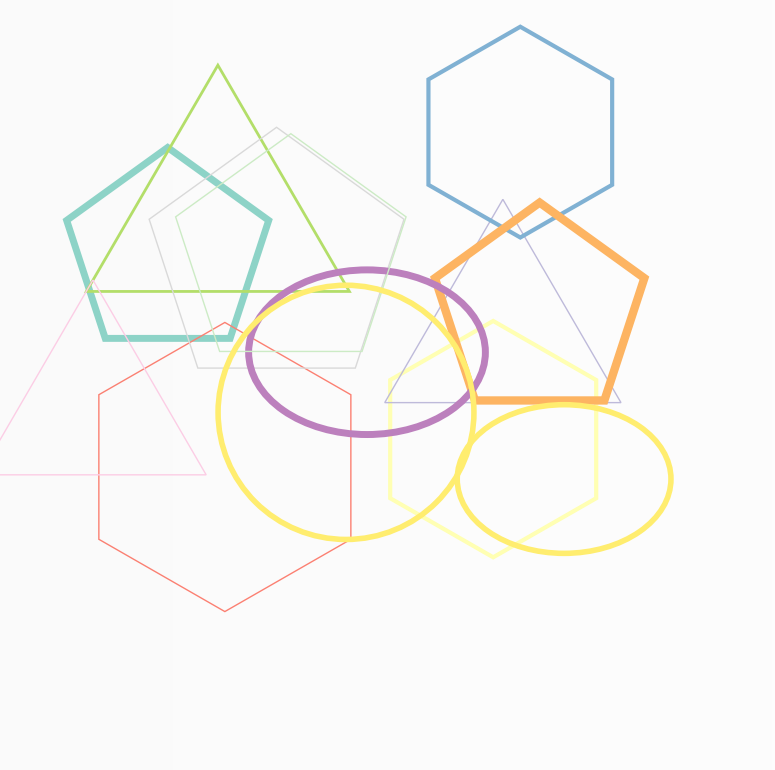[{"shape": "pentagon", "thickness": 2.5, "radius": 0.69, "center": [0.216, 0.671]}, {"shape": "hexagon", "thickness": 1.5, "radius": 0.77, "center": [0.636, 0.43]}, {"shape": "triangle", "thickness": 0.5, "radius": 0.88, "center": [0.649, 0.565]}, {"shape": "hexagon", "thickness": 0.5, "radius": 0.94, "center": [0.29, 0.393]}, {"shape": "hexagon", "thickness": 1.5, "radius": 0.68, "center": [0.671, 0.828]}, {"shape": "pentagon", "thickness": 3, "radius": 0.71, "center": [0.696, 0.595]}, {"shape": "triangle", "thickness": 1, "radius": 0.98, "center": [0.281, 0.719]}, {"shape": "triangle", "thickness": 0.5, "radius": 0.84, "center": [0.12, 0.468]}, {"shape": "pentagon", "thickness": 0.5, "radius": 0.86, "center": [0.357, 0.662]}, {"shape": "oval", "thickness": 2.5, "radius": 0.76, "center": [0.474, 0.543]}, {"shape": "pentagon", "thickness": 0.5, "radius": 0.78, "center": [0.375, 0.67]}, {"shape": "circle", "thickness": 2, "radius": 0.83, "center": [0.446, 0.464]}, {"shape": "oval", "thickness": 2, "radius": 0.69, "center": [0.728, 0.378]}]